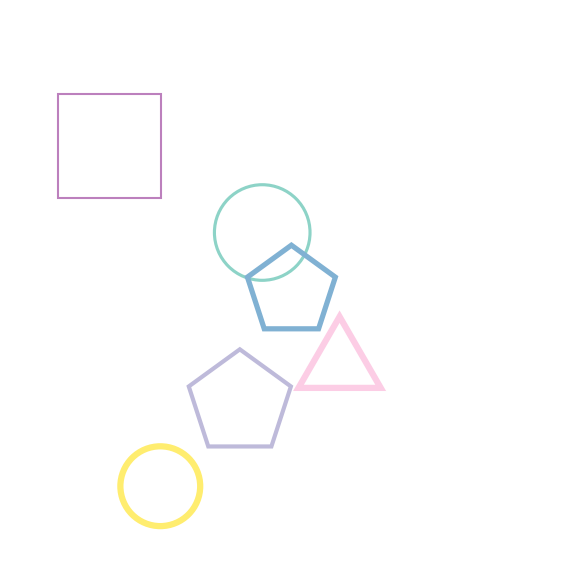[{"shape": "circle", "thickness": 1.5, "radius": 0.41, "center": [0.454, 0.597]}, {"shape": "pentagon", "thickness": 2, "radius": 0.46, "center": [0.415, 0.301]}, {"shape": "pentagon", "thickness": 2.5, "radius": 0.4, "center": [0.505, 0.495]}, {"shape": "triangle", "thickness": 3, "radius": 0.41, "center": [0.588, 0.369]}, {"shape": "square", "thickness": 1, "radius": 0.45, "center": [0.19, 0.746]}, {"shape": "circle", "thickness": 3, "radius": 0.35, "center": [0.278, 0.157]}]